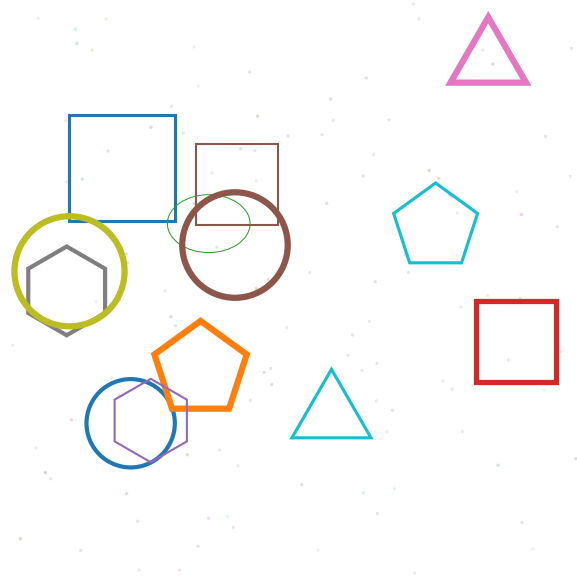[{"shape": "circle", "thickness": 2, "radius": 0.38, "center": [0.226, 0.266]}, {"shape": "square", "thickness": 1.5, "radius": 0.46, "center": [0.211, 0.707]}, {"shape": "pentagon", "thickness": 3, "radius": 0.42, "center": [0.347, 0.359]}, {"shape": "oval", "thickness": 0.5, "radius": 0.36, "center": [0.361, 0.612]}, {"shape": "square", "thickness": 2.5, "radius": 0.35, "center": [0.893, 0.408]}, {"shape": "hexagon", "thickness": 1, "radius": 0.36, "center": [0.261, 0.271]}, {"shape": "square", "thickness": 1, "radius": 0.35, "center": [0.41, 0.68]}, {"shape": "circle", "thickness": 3, "radius": 0.46, "center": [0.407, 0.575]}, {"shape": "triangle", "thickness": 3, "radius": 0.38, "center": [0.846, 0.894]}, {"shape": "hexagon", "thickness": 2, "radius": 0.38, "center": [0.115, 0.495]}, {"shape": "circle", "thickness": 3, "radius": 0.48, "center": [0.12, 0.529]}, {"shape": "triangle", "thickness": 1.5, "radius": 0.4, "center": [0.574, 0.281]}, {"shape": "pentagon", "thickness": 1.5, "radius": 0.38, "center": [0.754, 0.606]}]